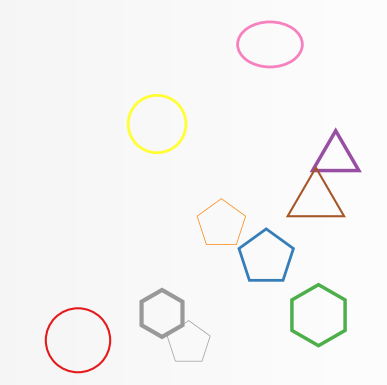[{"shape": "circle", "thickness": 1.5, "radius": 0.42, "center": [0.201, 0.116]}, {"shape": "pentagon", "thickness": 2, "radius": 0.37, "center": [0.687, 0.332]}, {"shape": "hexagon", "thickness": 2.5, "radius": 0.4, "center": [0.822, 0.181]}, {"shape": "triangle", "thickness": 2.5, "radius": 0.34, "center": [0.866, 0.591]}, {"shape": "pentagon", "thickness": 0.5, "radius": 0.33, "center": [0.571, 0.418]}, {"shape": "circle", "thickness": 2, "radius": 0.37, "center": [0.405, 0.678]}, {"shape": "triangle", "thickness": 1.5, "radius": 0.42, "center": [0.815, 0.48]}, {"shape": "oval", "thickness": 2, "radius": 0.42, "center": [0.697, 0.885]}, {"shape": "pentagon", "thickness": 0.5, "radius": 0.29, "center": [0.487, 0.109]}, {"shape": "hexagon", "thickness": 3, "radius": 0.3, "center": [0.418, 0.186]}]